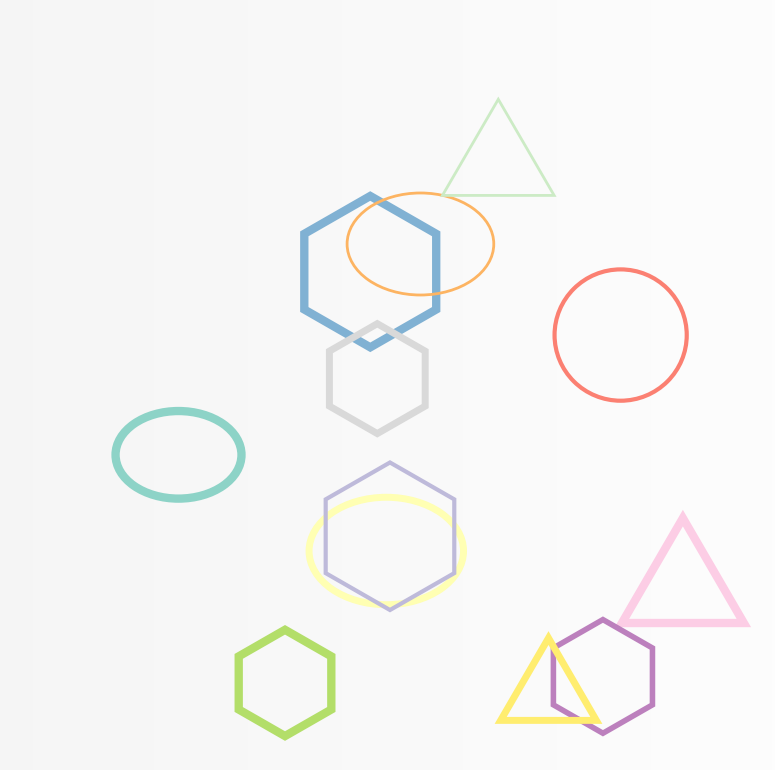[{"shape": "oval", "thickness": 3, "radius": 0.41, "center": [0.23, 0.409]}, {"shape": "oval", "thickness": 2.5, "radius": 0.5, "center": [0.498, 0.284]}, {"shape": "hexagon", "thickness": 1.5, "radius": 0.48, "center": [0.503, 0.304]}, {"shape": "circle", "thickness": 1.5, "radius": 0.43, "center": [0.801, 0.565]}, {"shape": "hexagon", "thickness": 3, "radius": 0.49, "center": [0.478, 0.647]}, {"shape": "oval", "thickness": 1, "radius": 0.47, "center": [0.542, 0.683]}, {"shape": "hexagon", "thickness": 3, "radius": 0.34, "center": [0.368, 0.113]}, {"shape": "triangle", "thickness": 3, "radius": 0.45, "center": [0.881, 0.236]}, {"shape": "hexagon", "thickness": 2.5, "radius": 0.36, "center": [0.487, 0.508]}, {"shape": "hexagon", "thickness": 2, "radius": 0.37, "center": [0.778, 0.122]}, {"shape": "triangle", "thickness": 1, "radius": 0.42, "center": [0.643, 0.788]}, {"shape": "triangle", "thickness": 2.5, "radius": 0.36, "center": [0.708, 0.1]}]